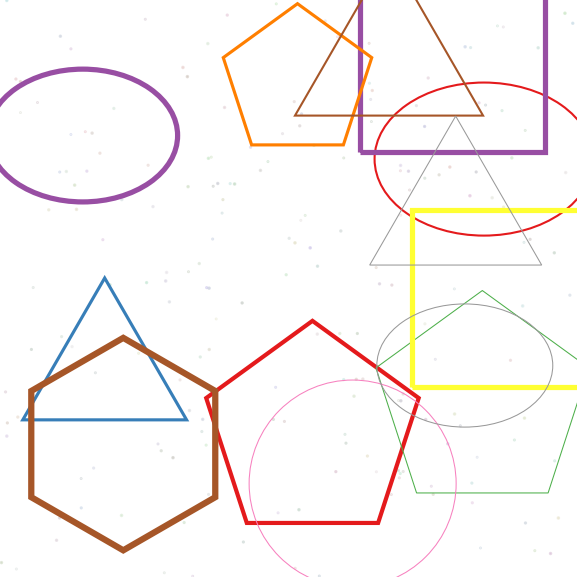[{"shape": "oval", "thickness": 1, "radius": 0.95, "center": [0.838, 0.724]}, {"shape": "pentagon", "thickness": 2, "radius": 0.97, "center": [0.541, 0.25]}, {"shape": "triangle", "thickness": 1.5, "radius": 0.82, "center": [0.181, 0.354]}, {"shape": "pentagon", "thickness": 0.5, "radius": 0.97, "center": [0.835, 0.302]}, {"shape": "oval", "thickness": 2.5, "radius": 0.82, "center": [0.143, 0.764]}, {"shape": "square", "thickness": 2.5, "radius": 0.8, "center": [0.784, 0.896]}, {"shape": "pentagon", "thickness": 1.5, "radius": 0.68, "center": [0.515, 0.858]}, {"shape": "square", "thickness": 2.5, "radius": 0.77, "center": [0.867, 0.483]}, {"shape": "triangle", "thickness": 1, "radius": 0.94, "center": [0.674, 0.893]}, {"shape": "hexagon", "thickness": 3, "radius": 0.92, "center": [0.213, 0.23]}, {"shape": "circle", "thickness": 0.5, "radius": 0.9, "center": [0.611, 0.162]}, {"shape": "triangle", "thickness": 0.5, "radius": 0.86, "center": [0.789, 0.626]}, {"shape": "oval", "thickness": 0.5, "radius": 0.76, "center": [0.805, 0.366]}]